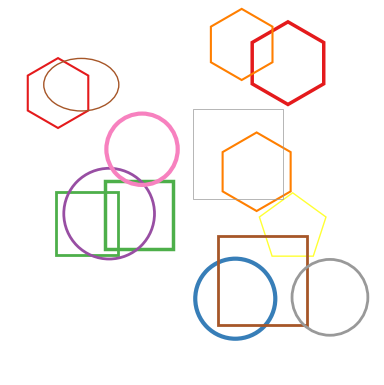[{"shape": "hexagon", "thickness": 1.5, "radius": 0.45, "center": [0.151, 0.758]}, {"shape": "hexagon", "thickness": 2.5, "radius": 0.54, "center": [0.748, 0.836]}, {"shape": "circle", "thickness": 3, "radius": 0.52, "center": [0.611, 0.224]}, {"shape": "square", "thickness": 2.5, "radius": 0.44, "center": [0.361, 0.442]}, {"shape": "square", "thickness": 2, "radius": 0.4, "center": [0.225, 0.419]}, {"shape": "circle", "thickness": 2, "radius": 0.59, "center": [0.283, 0.445]}, {"shape": "hexagon", "thickness": 1.5, "radius": 0.51, "center": [0.667, 0.554]}, {"shape": "hexagon", "thickness": 1.5, "radius": 0.46, "center": [0.628, 0.885]}, {"shape": "pentagon", "thickness": 1, "radius": 0.45, "center": [0.76, 0.408]}, {"shape": "oval", "thickness": 1, "radius": 0.49, "center": [0.211, 0.78]}, {"shape": "square", "thickness": 2, "radius": 0.58, "center": [0.683, 0.272]}, {"shape": "circle", "thickness": 3, "radius": 0.46, "center": [0.369, 0.612]}, {"shape": "square", "thickness": 0.5, "radius": 0.58, "center": [0.618, 0.601]}, {"shape": "circle", "thickness": 2, "radius": 0.49, "center": [0.857, 0.228]}]